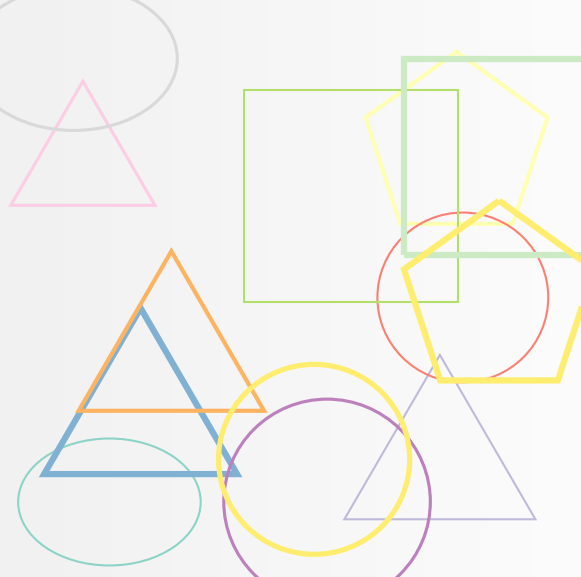[{"shape": "oval", "thickness": 1, "radius": 0.79, "center": [0.188, 0.13]}, {"shape": "pentagon", "thickness": 2, "radius": 0.82, "center": [0.786, 0.745]}, {"shape": "triangle", "thickness": 1, "radius": 0.95, "center": [0.757, 0.195]}, {"shape": "circle", "thickness": 1, "radius": 0.73, "center": [0.796, 0.484]}, {"shape": "triangle", "thickness": 3, "radius": 0.96, "center": [0.242, 0.274]}, {"shape": "triangle", "thickness": 2, "radius": 0.92, "center": [0.295, 0.38]}, {"shape": "square", "thickness": 1, "radius": 0.92, "center": [0.604, 0.66]}, {"shape": "triangle", "thickness": 1.5, "radius": 0.72, "center": [0.143, 0.715]}, {"shape": "oval", "thickness": 1.5, "radius": 0.89, "center": [0.127, 0.898]}, {"shape": "circle", "thickness": 1.5, "radius": 0.89, "center": [0.563, 0.13]}, {"shape": "square", "thickness": 3, "radius": 0.85, "center": [0.864, 0.727]}, {"shape": "circle", "thickness": 2.5, "radius": 0.82, "center": [0.54, 0.204]}, {"shape": "pentagon", "thickness": 3, "radius": 0.86, "center": [0.859, 0.48]}]